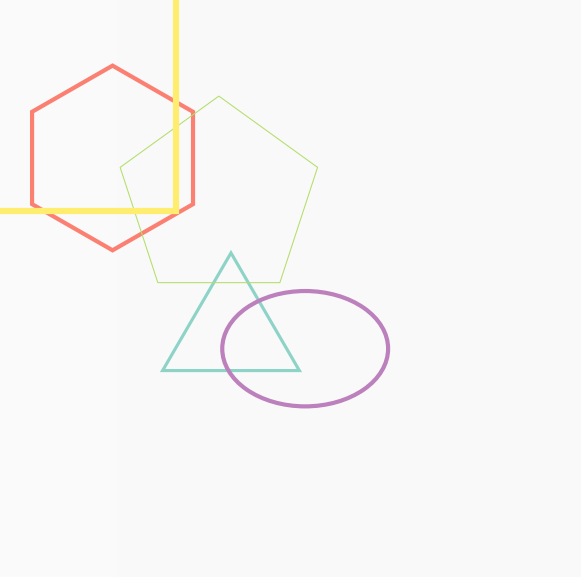[{"shape": "triangle", "thickness": 1.5, "radius": 0.68, "center": [0.397, 0.425]}, {"shape": "hexagon", "thickness": 2, "radius": 0.8, "center": [0.194, 0.726]}, {"shape": "pentagon", "thickness": 0.5, "radius": 0.89, "center": [0.377, 0.654]}, {"shape": "oval", "thickness": 2, "radius": 0.71, "center": [0.525, 0.395]}, {"shape": "square", "thickness": 3, "radius": 0.96, "center": [0.11, 0.826]}]